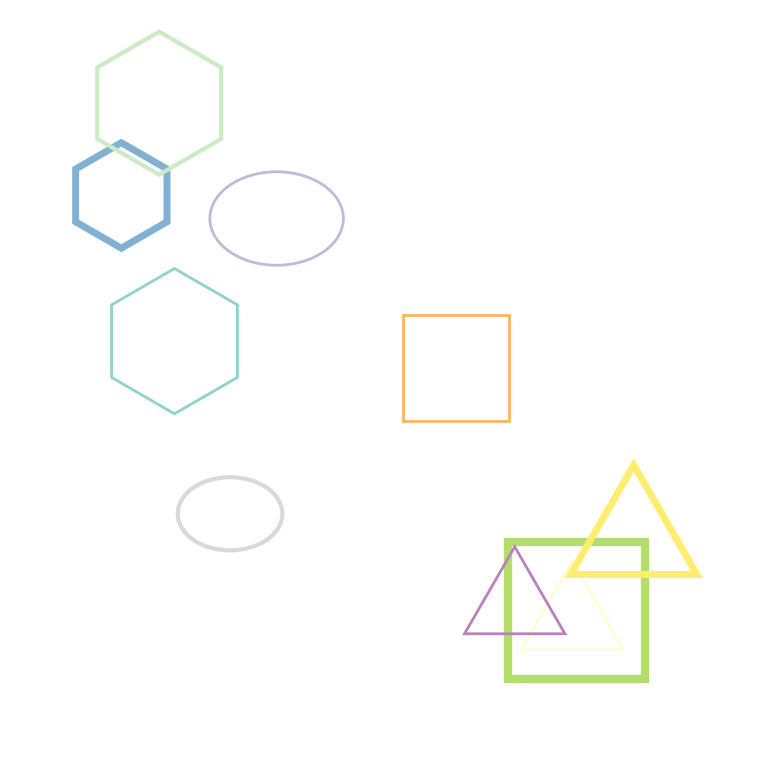[{"shape": "hexagon", "thickness": 1, "radius": 0.47, "center": [0.227, 0.557]}, {"shape": "triangle", "thickness": 0.5, "radius": 0.38, "center": [0.743, 0.195]}, {"shape": "oval", "thickness": 1, "radius": 0.43, "center": [0.359, 0.716]}, {"shape": "hexagon", "thickness": 2.5, "radius": 0.34, "center": [0.158, 0.746]}, {"shape": "square", "thickness": 1, "radius": 0.34, "center": [0.592, 0.522]}, {"shape": "square", "thickness": 3, "radius": 0.44, "center": [0.749, 0.208]}, {"shape": "oval", "thickness": 1.5, "radius": 0.34, "center": [0.299, 0.333]}, {"shape": "triangle", "thickness": 1, "radius": 0.38, "center": [0.668, 0.215]}, {"shape": "hexagon", "thickness": 1.5, "radius": 0.46, "center": [0.207, 0.866]}, {"shape": "triangle", "thickness": 2.5, "radius": 0.47, "center": [0.823, 0.301]}]